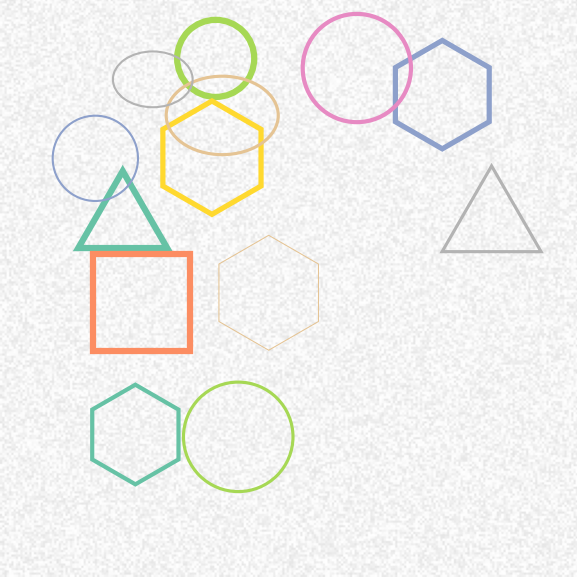[{"shape": "triangle", "thickness": 3, "radius": 0.44, "center": [0.212, 0.614]}, {"shape": "hexagon", "thickness": 2, "radius": 0.43, "center": [0.234, 0.247]}, {"shape": "square", "thickness": 3, "radius": 0.42, "center": [0.246, 0.476]}, {"shape": "circle", "thickness": 1, "radius": 0.37, "center": [0.165, 0.725]}, {"shape": "hexagon", "thickness": 2.5, "radius": 0.47, "center": [0.766, 0.835]}, {"shape": "circle", "thickness": 2, "radius": 0.47, "center": [0.618, 0.881]}, {"shape": "circle", "thickness": 3, "radius": 0.33, "center": [0.373, 0.898]}, {"shape": "circle", "thickness": 1.5, "radius": 0.47, "center": [0.413, 0.243]}, {"shape": "hexagon", "thickness": 2.5, "radius": 0.49, "center": [0.367, 0.726]}, {"shape": "hexagon", "thickness": 0.5, "radius": 0.5, "center": [0.465, 0.492]}, {"shape": "oval", "thickness": 1.5, "radius": 0.49, "center": [0.385, 0.799]}, {"shape": "triangle", "thickness": 1.5, "radius": 0.49, "center": [0.851, 0.613]}, {"shape": "oval", "thickness": 1, "radius": 0.35, "center": [0.265, 0.862]}]